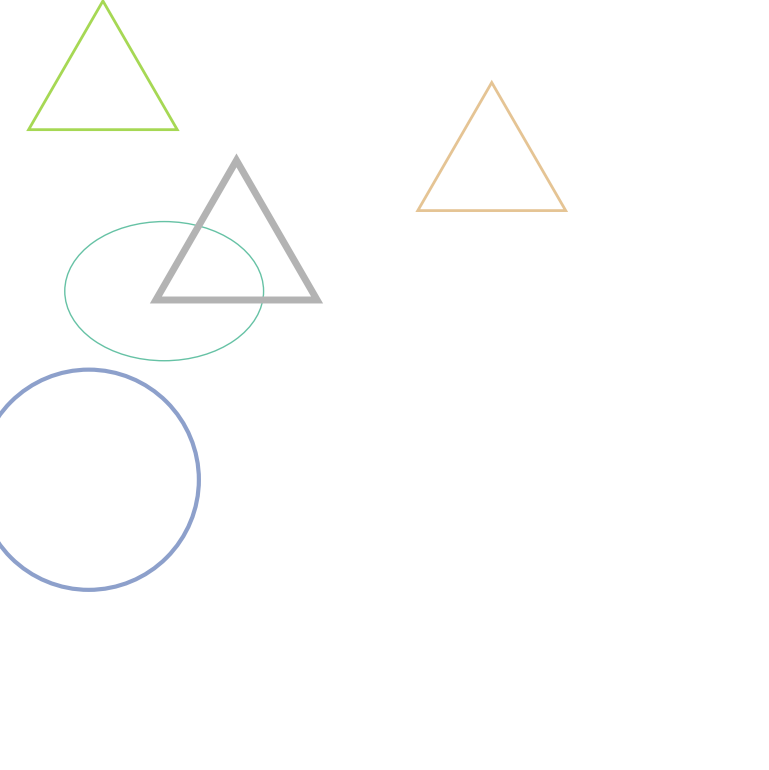[{"shape": "oval", "thickness": 0.5, "radius": 0.65, "center": [0.213, 0.622]}, {"shape": "circle", "thickness": 1.5, "radius": 0.71, "center": [0.115, 0.377]}, {"shape": "triangle", "thickness": 1, "radius": 0.56, "center": [0.134, 0.887]}, {"shape": "triangle", "thickness": 1, "radius": 0.55, "center": [0.639, 0.782]}, {"shape": "triangle", "thickness": 2.5, "radius": 0.6, "center": [0.307, 0.671]}]